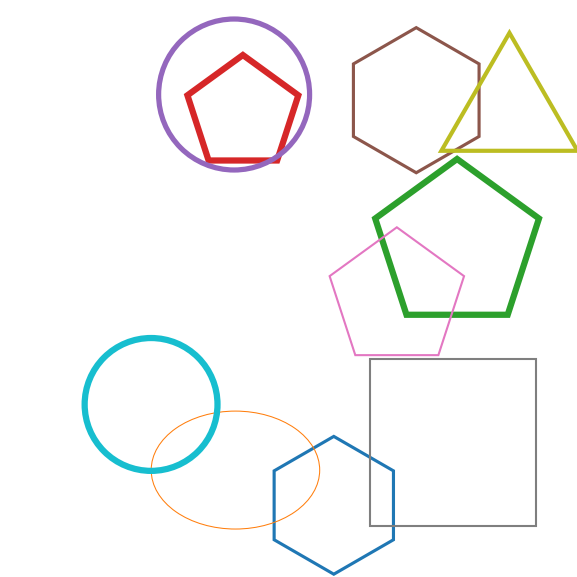[{"shape": "hexagon", "thickness": 1.5, "radius": 0.6, "center": [0.578, 0.124]}, {"shape": "oval", "thickness": 0.5, "radius": 0.73, "center": [0.408, 0.185]}, {"shape": "pentagon", "thickness": 3, "radius": 0.75, "center": [0.792, 0.575]}, {"shape": "pentagon", "thickness": 3, "radius": 0.5, "center": [0.421, 0.803]}, {"shape": "circle", "thickness": 2.5, "radius": 0.65, "center": [0.405, 0.835]}, {"shape": "hexagon", "thickness": 1.5, "radius": 0.63, "center": [0.721, 0.826]}, {"shape": "pentagon", "thickness": 1, "radius": 0.61, "center": [0.687, 0.483]}, {"shape": "square", "thickness": 1, "radius": 0.72, "center": [0.784, 0.233]}, {"shape": "triangle", "thickness": 2, "radius": 0.68, "center": [0.882, 0.806]}, {"shape": "circle", "thickness": 3, "radius": 0.58, "center": [0.262, 0.299]}]